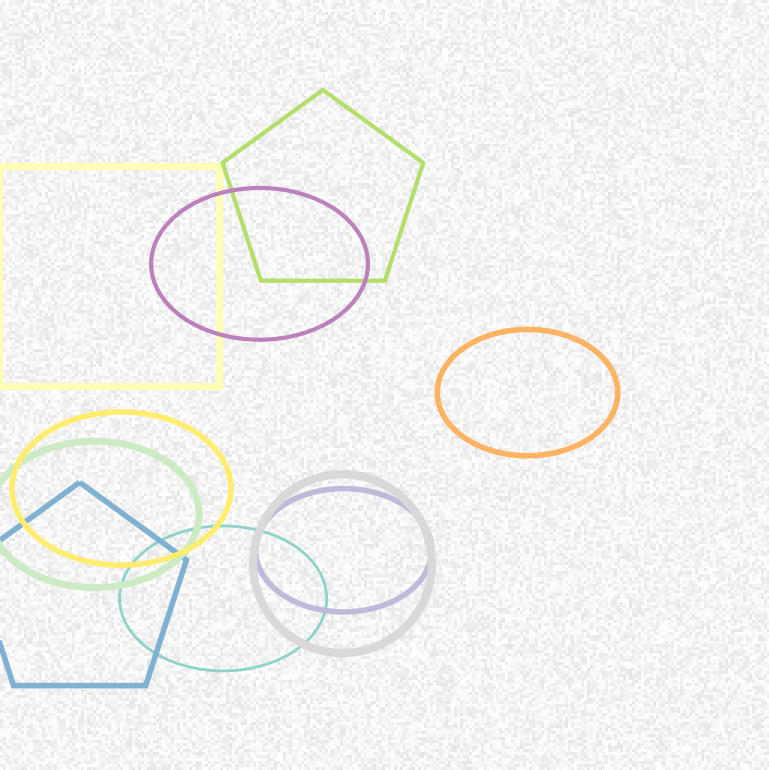[{"shape": "oval", "thickness": 1, "radius": 0.67, "center": [0.29, 0.223]}, {"shape": "square", "thickness": 2.5, "radius": 0.71, "center": [0.142, 0.641]}, {"shape": "oval", "thickness": 2, "radius": 0.57, "center": [0.446, 0.285]}, {"shape": "pentagon", "thickness": 2, "radius": 0.73, "center": [0.103, 0.228]}, {"shape": "oval", "thickness": 2, "radius": 0.59, "center": [0.685, 0.49]}, {"shape": "pentagon", "thickness": 1.5, "radius": 0.68, "center": [0.419, 0.746]}, {"shape": "circle", "thickness": 3, "radius": 0.58, "center": [0.445, 0.268]}, {"shape": "oval", "thickness": 1.5, "radius": 0.7, "center": [0.337, 0.657]}, {"shape": "oval", "thickness": 2.5, "radius": 0.68, "center": [0.123, 0.332]}, {"shape": "oval", "thickness": 2, "radius": 0.71, "center": [0.158, 0.365]}]